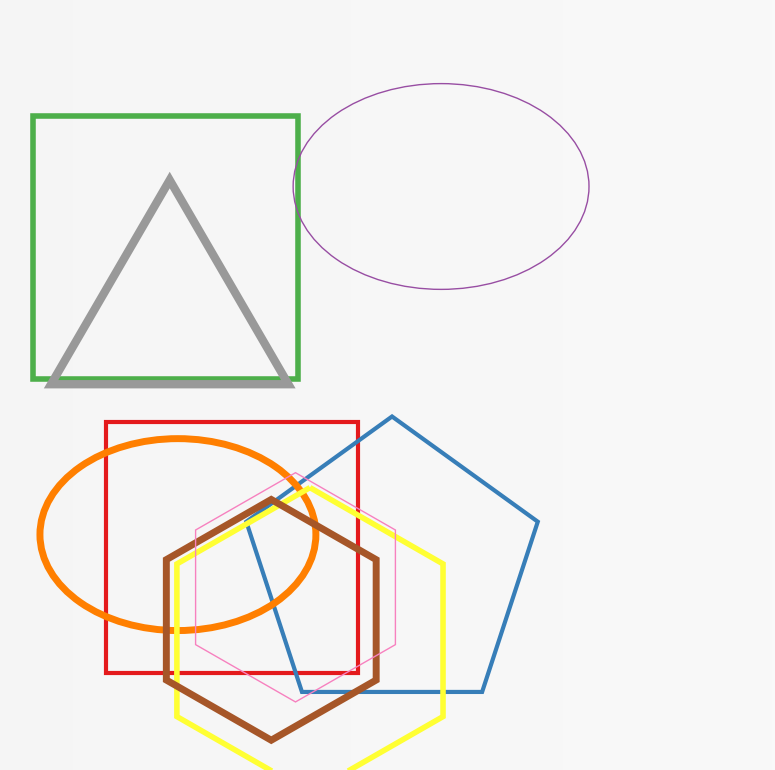[{"shape": "square", "thickness": 1.5, "radius": 0.81, "center": [0.299, 0.289]}, {"shape": "pentagon", "thickness": 1.5, "radius": 0.99, "center": [0.506, 0.261]}, {"shape": "square", "thickness": 2, "radius": 0.85, "center": [0.214, 0.679]}, {"shape": "oval", "thickness": 0.5, "radius": 0.95, "center": [0.569, 0.758]}, {"shape": "oval", "thickness": 2.5, "radius": 0.89, "center": [0.23, 0.306]}, {"shape": "hexagon", "thickness": 2, "radius": 0.99, "center": [0.4, 0.169]}, {"shape": "hexagon", "thickness": 2.5, "radius": 0.78, "center": [0.35, 0.195]}, {"shape": "hexagon", "thickness": 0.5, "radius": 0.74, "center": [0.381, 0.237]}, {"shape": "triangle", "thickness": 3, "radius": 0.88, "center": [0.219, 0.589]}]